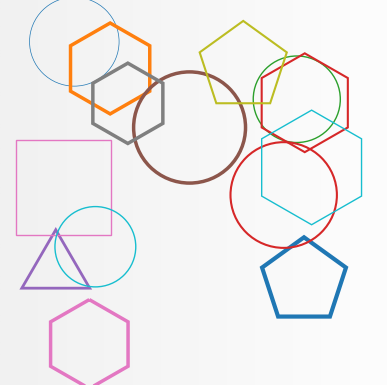[{"shape": "pentagon", "thickness": 3, "radius": 0.57, "center": [0.785, 0.27]}, {"shape": "circle", "thickness": 0.5, "radius": 0.58, "center": [0.192, 0.892]}, {"shape": "hexagon", "thickness": 2.5, "radius": 0.59, "center": [0.284, 0.822]}, {"shape": "circle", "thickness": 1, "radius": 0.56, "center": [0.766, 0.742]}, {"shape": "hexagon", "thickness": 1.5, "radius": 0.64, "center": [0.786, 0.733]}, {"shape": "circle", "thickness": 1.5, "radius": 0.69, "center": [0.732, 0.493]}, {"shape": "triangle", "thickness": 2, "radius": 0.51, "center": [0.144, 0.302]}, {"shape": "circle", "thickness": 2.5, "radius": 0.72, "center": [0.489, 0.669]}, {"shape": "square", "thickness": 1, "radius": 0.61, "center": [0.164, 0.513]}, {"shape": "hexagon", "thickness": 2.5, "radius": 0.58, "center": [0.231, 0.106]}, {"shape": "hexagon", "thickness": 2.5, "radius": 0.52, "center": [0.33, 0.732]}, {"shape": "pentagon", "thickness": 1.5, "radius": 0.59, "center": [0.628, 0.827]}, {"shape": "hexagon", "thickness": 1, "radius": 0.74, "center": [0.804, 0.565]}, {"shape": "circle", "thickness": 1, "radius": 0.52, "center": [0.246, 0.359]}]